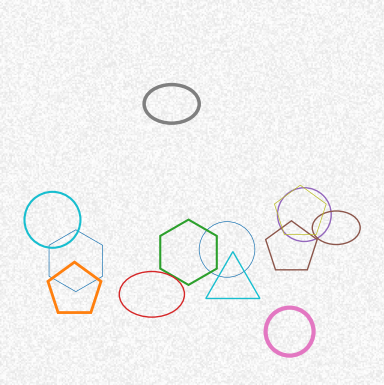[{"shape": "hexagon", "thickness": 0.5, "radius": 0.4, "center": [0.197, 0.323]}, {"shape": "circle", "thickness": 0.5, "radius": 0.36, "center": [0.59, 0.352]}, {"shape": "pentagon", "thickness": 2, "radius": 0.36, "center": [0.193, 0.247]}, {"shape": "hexagon", "thickness": 1.5, "radius": 0.42, "center": [0.49, 0.345]}, {"shape": "oval", "thickness": 1, "radius": 0.42, "center": [0.394, 0.236]}, {"shape": "circle", "thickness": 1, "radius": 0.35, "center": [0.791, 0.443]}, {"shape": "pentagon", "thickness": 1, "radius": 0.35, "center": [0.757, 0.356]}, {"shape": "oval", "thickness": 1, "radius": 0.31, "center": [0.873, 0.408]}, {"shape": "circle", "thickness": 3, "radius": 0.31, "center": [0.752, 0.139]}, {"shape": "oval", "thickness": 2.5, "radius": 0.36, "center": [0.446, 0.73]}, {"shape": "pentagon", "thickness": 0.5, "radius": 0.35, "center": [0.78, 0.448]}, {"shape": "triangle", "thickness": 1, "radius": 0.41, "center": [0.605, 0.265]}, {"shape": "circle", "thickness": 1.5, "radius": 0.36, "center": [0.136, 0.429]}]